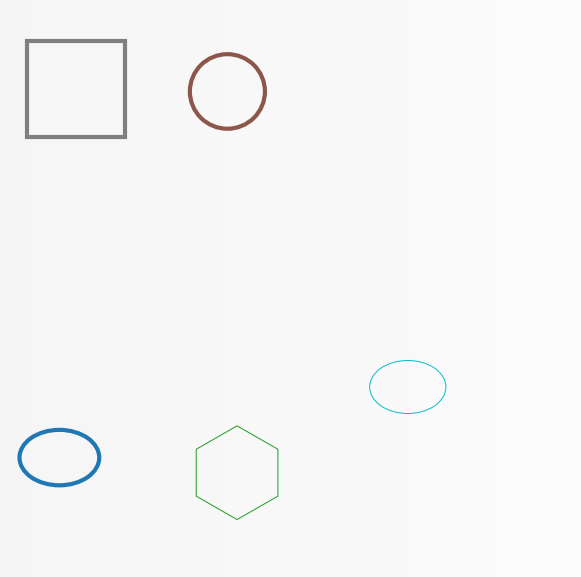[{"shape": "oval", "thickness": 2, "radius": 0.34, "center": [0.102, 0.207]}, {"shape": "hexagon", "thickness": 0.5, "radius": 0.41, "center": [0.408, 0.181]}, {"shape": "circle", "thickness": 2, "radius": 0.32, "center": [0.391, 0.841]}, {"shape": "square", "thickness": 2, "radius": 0.42, "center": [0.131, 0.845]}, {"shape": "oval", "thickness": 0.5, "radius": 0.33, "center": [0.702, 0.329]}]